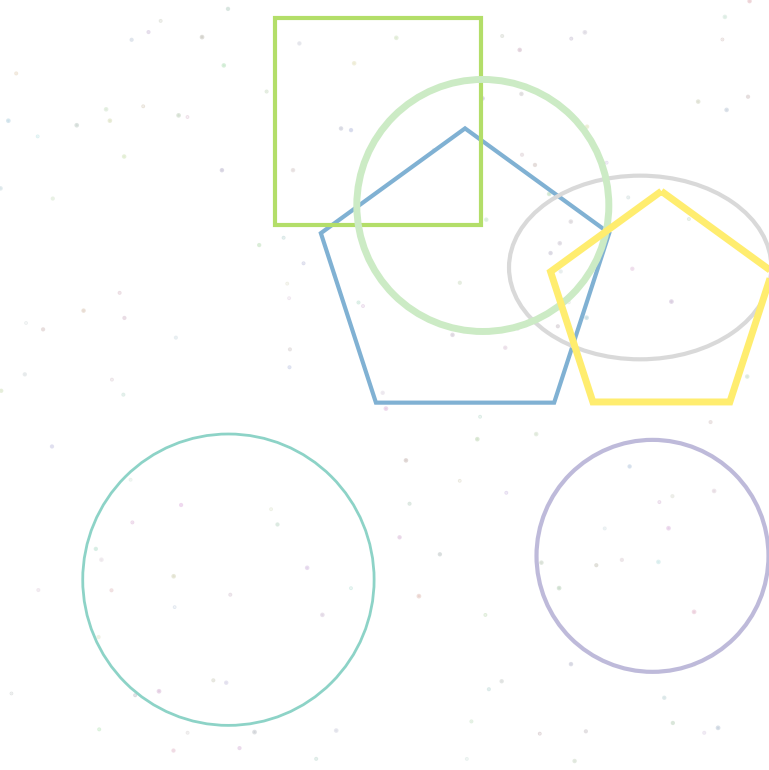[{"shape": "circle", "thickness": 1, "radius": 0.95, "center": [0.297, 0.247]}, {"shape": "circle", "thickness": 1.5, "radius": 0.75, "center": [0.847, 0.278]}, {"shape": "pentagon", "thickness": 1.5, "radius": 0.98, "center": [0.604, 0.636]}, {"shape": "square", "thickness": 1.5, "radius": 0.67, "center": [0.491, 0.842]}, {"shape": "oval", "thickness": 1.5, "radius": 0.85, "center": [0.831, 0.653]}, {"shape": "circle", "thickness": 2.5, "radius": 0.82, "center": [0.627, 0.733]}, {"shape": "pentagon", "thickness": 2.5, "radius": 0.76, "center": [0.859, 0.6]}]